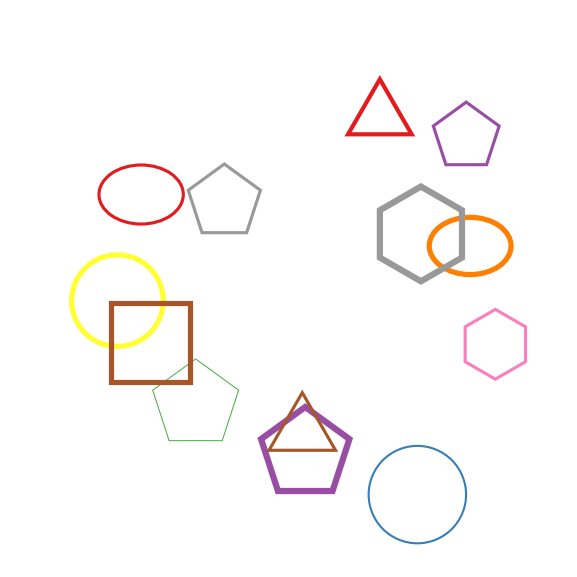[{"shape": "triangle", "thickness": 2, "radius": 0.32, "center": [0.658, 0.798]}, {"shape": "oval", "thickness": 1.5, "radius": 0.37, "center": [0.244, 0.662]}, {"shape": "circle", "thickness": 1, "radius": 0.42, "center": [0.723, 0.143]}, {"shape": "pentagon", "thickness": 0.5, "radius": 0.39, "center": [0.339, 0.299]}, {"shape": "pentagon", "thickness": 1.5, "radius": 0.3, "center": [0.807, 0.762]}, {"shape": "pentagon", "thickness": 3, "radius": 0.4, "center": [0.529, 0.214]}, {"shape": "oval", "thickness": 2.5, "radius": 0.35, "center": [0.814, 0.573]}, {"shape": "circle", "thickness": 2.5, "radius": 0.4, "center": [0.203, 0.479]}, {"shape": "triangle", "thickness": 1.5, "radius": 0.33, "center": [0.523, 0.253]}, {"shape": "square", "thickness": 2.5, "radius": 0.34, "center": [0.261, 0.406]}, {"shape": "hexagon", "thickness": 1.5, "radius": 0.3, "center": [0.858, 0.403]}, {"shape": "pentagon", "thickness": 1.5, "radius": 0.33, "center": [0.388, 0.649]}, {"shape": "hexagon", "thickness": 3, "radius": 0.41, "center": [0.729, 0.594]}]